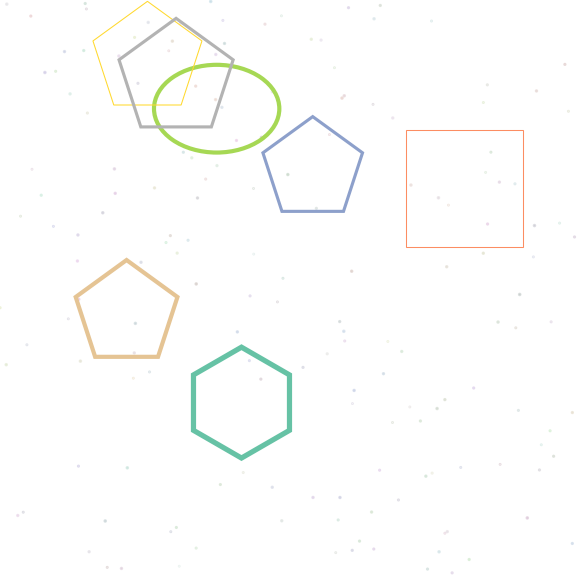[{"shape": "hexagon", "thickness": 2.5, "radius": 0.48, "center": [0.418, 0.302]}, {"shape": "square", "thickness": 0.5, "radius": 0.5, "center": [0.804, 0.673]}, {"shape": "pentagon", "thickness": 1.5, "radius": 0.45, "center": [0.542, 0.706]}, {"shape": "oval", "thickness": 2, "radius": 0.54, "center": [0.375, 0.811]}, {"shape": "pentagon", "thickness": 0.5, "radius": 0.5, "center": [0.255, 0.898]}, {"shape": "pentagon", "thickness": 2, "radius": 0.46, "center": [0.219, 0.456]}, {"shape": "pentagon", "thickness": 1.5, "radius": 0.52, "center": [0.305, 0.863]}]